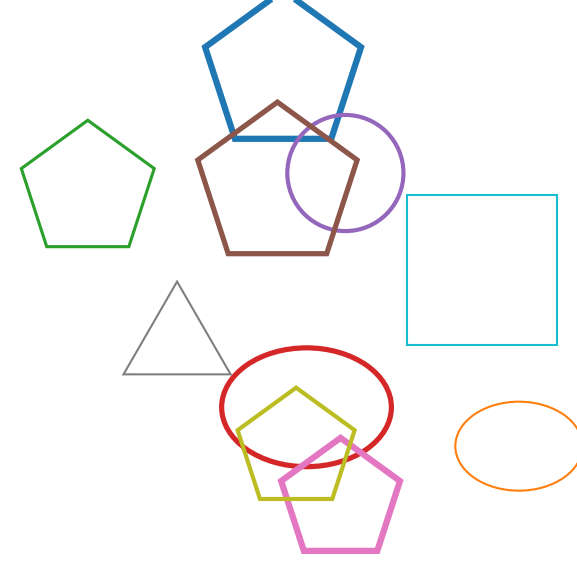[{"shape": "pentagon", "thickness": 3, "radius": 0.71, "center": [0.49, 0.874]}, {"shape": "oval", "thickness": 1, "radius": 0.55, "center": [0.899, 0.227]}, {"shape": "pentagon", "thickness": 1.5, "radius": 0.6, "center": [0.152, 0.67]}, {"shape": "oval", "thickness": 2.5, "radius": 0.73, "center": [0.531, 0.294]}, {"shape": "circle", "thickness": 2, "radius": 0.5, "center": [0.598, 0.7]}, {"shape": "pentagon", "thickness": 2.5, "radius": 0.73, "center": [0.48, 0.677]}, {"shape": "pentagon", "thickness": 3, "radius": 0.54, "center": [0.59, 0.133]}, {"shape": "triangle", "thickness": 1, "radius": 0.54, "center": [0.307, 0.404]}, {"shape": "pentagon", "thickness": 2, "radius": 0.53, "center": [0.513, 0.221]}, {"shape": "square", "thickness": 1, "radius": 0.65, "center": [0.835, 0.531]}]